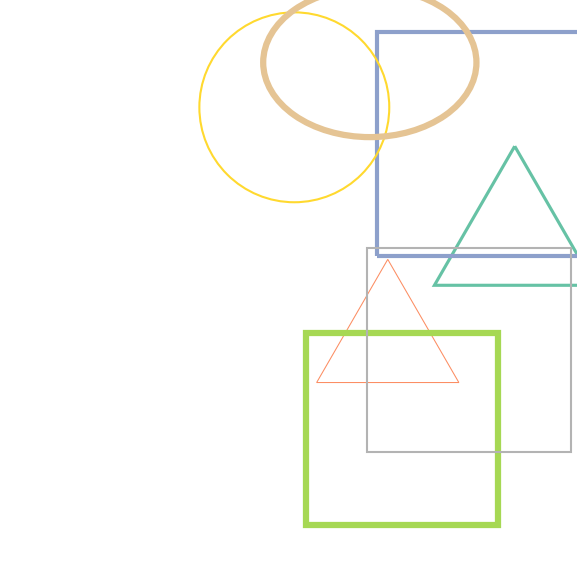[{"shape": "triangle", "thickness": 1.5, "radius": 0.8, "center": [0.891, 0.585]}, {"shape": "triangle", "thickness": 0.5, "radius": 0.71, "center": [0.671, 0.408]}, {"shape": "square", "thickness": 2, "radius": 0.97, "center": [0.847, 0.749]}, {"shape": "square", "thickness": 3, "radius": 0.83, "center": [0.696, 0.257]}, {"shape": "circle", "thickness": 1, "radius": 0.82, "center": [0.51, 0.813]}, {"shape": "oval", "thickness": 3, "radius": 0.92, "center": [0.64, 0.891]}, {"shape": "square", "thickness": 1, "radius": 0.88, "center": [0.812, 0.393]}]